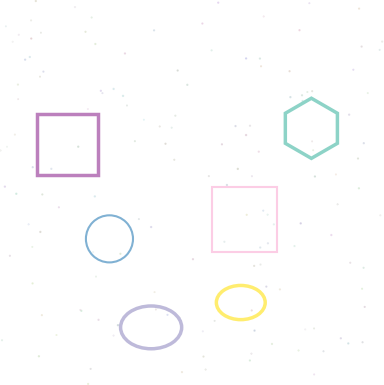[{"shape": "hexagon", "thickness": 2.5, "radius": 0.39, "center": [0.809, 0.667]}, {"shape": "oval", "thickness": 2.5, "radius": 0.4, "center": [0.393, 0.15]}, {"shape": "circle", "thickness": 1.5, "radius": 0.31, "center": [0.284, 0.38]}, {"shape": "square", "thickness": 1.5, "radius": 0.42, "center": [0.635, 0.43]}, {"shape": "square", "thickness": 2.5, "radius": 0.4, "center": [0.175, 0.624]}, {"shape": "oval", "thickness": 2.5, "radius": 0.32, "center": [0.625, 0.214]}]